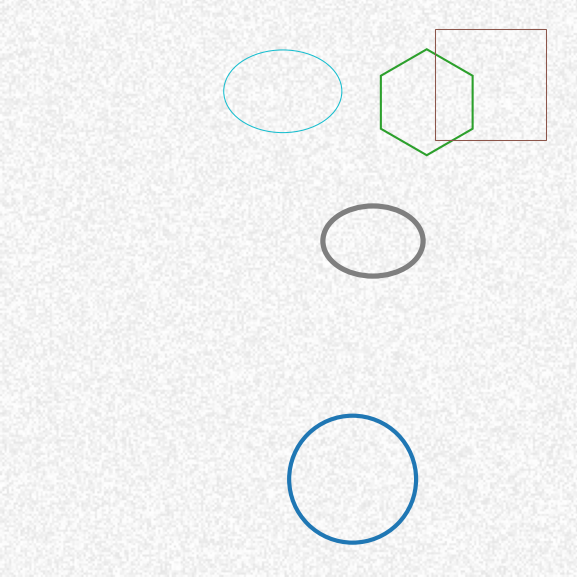[{"shape": "circle", "thickness": 2, "radius": 0.55, "center": [0.611, 0.169]}, {"shape": "hexagon", "thickness": 1, "radius": 0.46, "center": [0.739, 0.822]}, {"shape": "square", "thickness": 0.5, "radius": 0.48, "center": [0.85, 0.853]}, {"shape": "oval", "thickness": 2.5, "radius": 0.43, "center": [0.646, 0.582]}, {"shape": "oval", "thickness": 0.5, "radius": 0.51, "center": [0.49, 0.841]}]